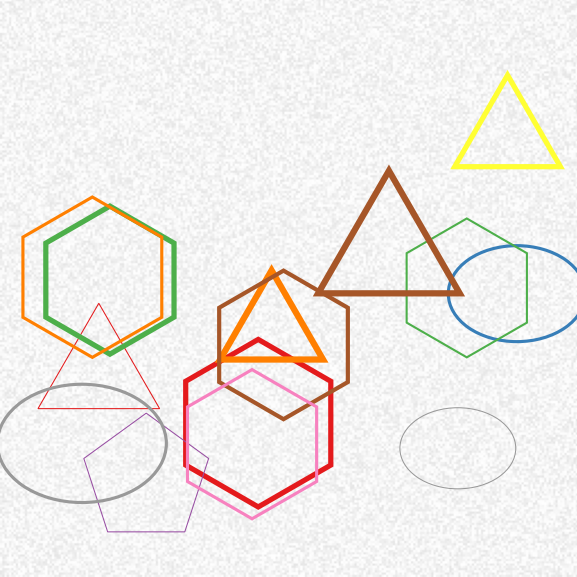[{"shape": "triangle", "thickness": 0.5, "radius": 0.61, "center": [0.171, 0.352]}, {"shape": "hexagon", "thickness": 2.5, "radius": 0.73, "center": [0.447, 0.266]}, {"shape": "oval", "thickness": 1.5, "radius": 0.59, "center": [0.895, 0.491]}, {"shape": "hexagon", "thickness": 1, "radius": 0.6, "center": [0.808, 0.501]}, {"shape": "hexagon", "thickness": 2.5, "radius": 0.64, "center": [0.19, 0.514]}, {"shape": "pentagon", "thickness": 0.5, "radius": 0.57, "center": [0.253, 0.17]}, {"shape": "hexagon", "thickness": 1.5, "radius": 0.69, "center": [0.16, 0.519]}, {"shape": "triangle", "thickness": 3, "radius": 0.51, "center": [0.47, 0.428]}, {"shape": "triangle", "thickness": 2.5, "radius": 0.53, "center": [0.879, 0.763]}, {"shape": "triangle", "thickness": 3, "radius": 0.71, "center": [0.673, 0.562]}, {"shape": "hexagon", "thickness": 2, "radius": 0.64, "center": [0.491, 0.402]}, {"shape": "hexagon", "thickness": 1.5, "radius": 0.65, "center": [0.436, 0.23]}, {"shape": "oval", "thickness": 1.5, "radius": 0.73, "center": [0.142, 0.231]}, {"shape": "oval", "thickness": 0.5, "radius": 0.5, "center": [0.793, 0.223]}]